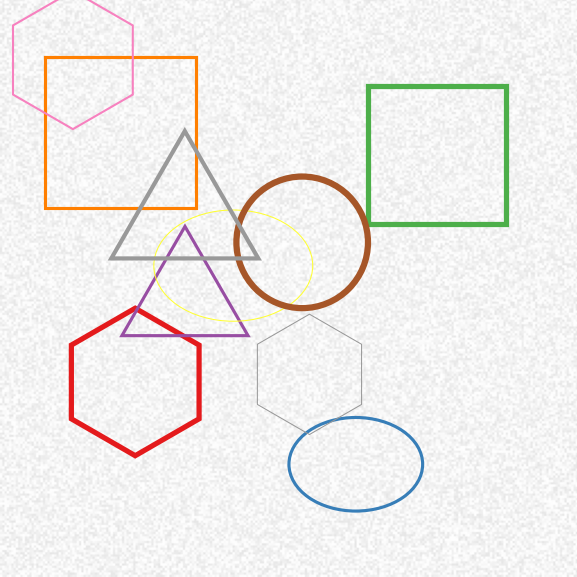[{"shape": "hexagon", "thickness": 2.5, "radius": 0.64, "center": [0.234, 0.338]}, {"shape": "oval", "thickness": 1.5, "radius": 0.58, "center": [0.616, 0.195]}, {"shape": "square", "thickness": 2.5, "radius": 0.6, "center": [0.757, 0.73]}, {"shape": "triangle", "thickness": 1.5, "radius": 0.63, "center": [0.32, 0.481]}, {"shape": "square", "thickness": 1.5, "radius": 0.65, "center": [0.208, 0.769]}, {"shape": "oval", "thickness": 0.5, "radius": 0.69, "center": [0.404, 0.539]}, {"shape": "circle", "thickness": 3, "radius": 0.57, "center": [0.523, 0.58]}, {"shape": "hexagon", "thickness": 1, "radius": 0.6, "center": [0.126, 0.895]}, {"shape": "hexagon", "thickness": 0.5, "radius": 0.52, "center": [0.536, 0.351]}, {"shape": "triangle", "thickness": 2, "radius": 0.73, "center": [0.32, 0.625]}]